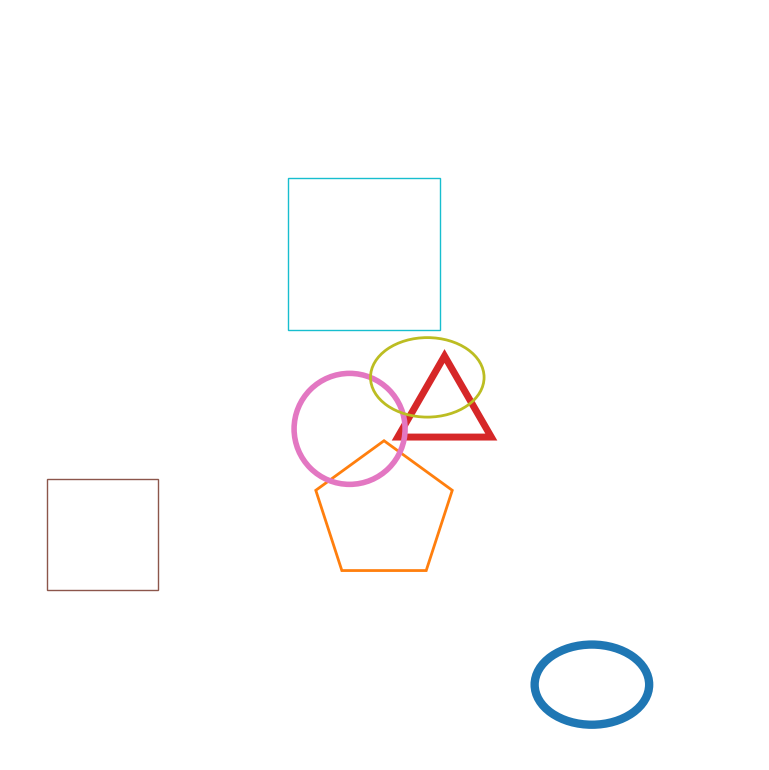[{"shape": "oval", "thickness": 3, "radius": 0.37, "center": [0.769, 0.111]}, {"shape": "pentagon", "thickness": 1, "radius": 0.47, "center": [0.499, 0.334]}, {"shape": "triangle", "thickness": 2.5, "radius": 0.35, "center": [0.577, 0.467]}, {"shape": "square", "thickness": 0.5, "radius": 0.36, "center": [0.133, 0.306]}, {"shape": "circle", "thickness": 2, "radius": 0.36, "center": [0.454, 0.443]}, {"shape": "oval", "thickness": 1, "radius": 0.37, "center": [0.555, 0.51]}, {"shape": "square", "thickness": 0.5, "radius": 0.49, "center": [0.473, 0.67]}]